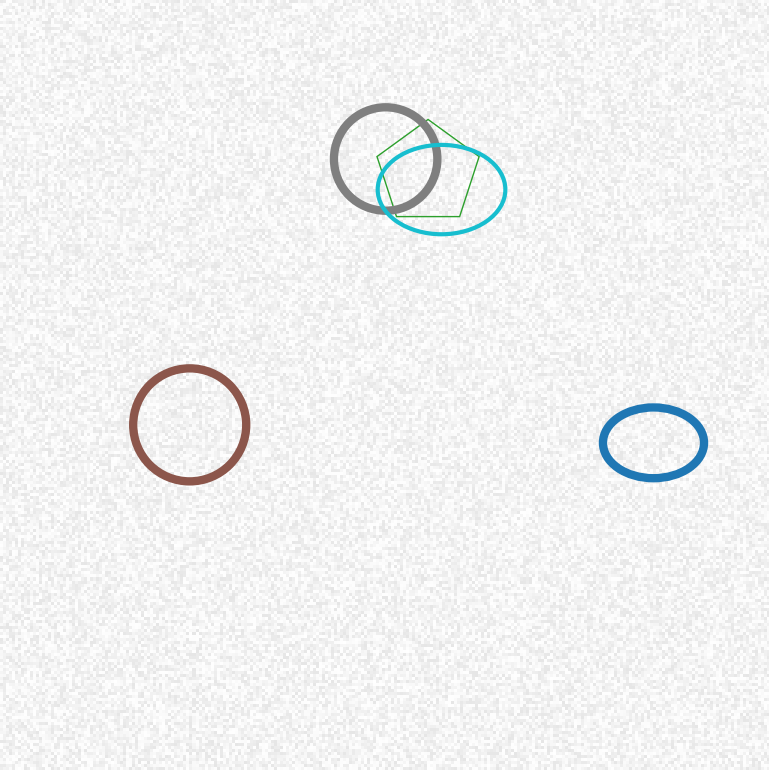[{"shape": "oval", "thickness": 3, "radius": 0.33, "center": [0.849, 0.425]}, {"shape": "pentagon", "thickness": 0.5, "radius": 0.35, "center": [0.556, 0.775]}, {"shape": "circle", "thickness": 3, "radius": 0.37, "center": [0.246, 0.448]}, {"shape": "circle", "thickness": 3, "radius": 0.34, "center": [0.501, 0.794]}, {"shape": "oval", "thickness": 1.5, "radius": 0.41, "center": [0.573, 0.754]}]